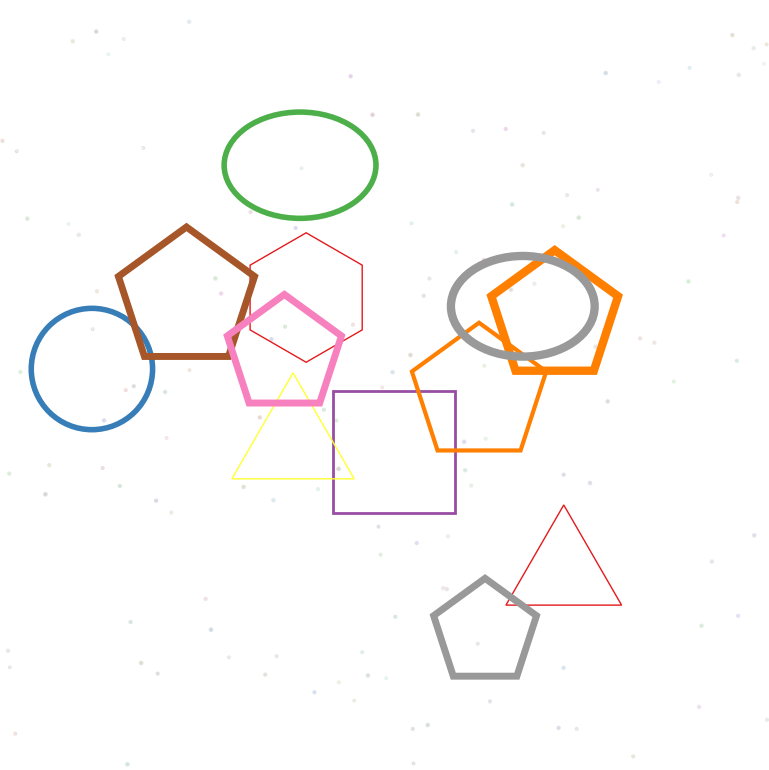[{"shape": "hexagon", "thickness": 0.5, "radius": 0.42, "center": [0.398, 0.614]}, {"shape": "triangle", "thickness": 0.5, "radius": 0.43, "center": [0.732, 0.257]}, {"shape": "circle", "thickness": 2, "radius": 0.39, "center": [0.119, 0.521]}, {"shape": "oval", "thickness": 2, "radius": 0.49, "center": [0.39, 0.785]}, {"shape": "square", "thickness": 1, "radius": 0.39, "center": [0.512, 0.413]}, {"shape": "pentagon", "thickness": 3, "radius": 0.43, "center": [0.72, 0.589]}, {"shape": "pentagon", "thickness": 1.5, "radius": 0.46, "center": [0.622, 0.489]}, {"shape": "triangle", "thickness": 0.5, "radius": 0.46, "center": [0.381, 0.424]}, {"shape": "pentagon", "thickness": 2.5, "radius": 0.46, "center": [0.242, 0.612]}, {"shape": "pentagon", "thickness": 2.5, "radius": 0.39, "center": [0.369, 0.54]}, {"shape": "oval", "thickness": 3, "radius": 0.47, "center": [0.679, 0.602]}, {"shape": "pentagon", "thickness": 2.5, "radius": 0.35, "center": [0.63, 0.179]}]